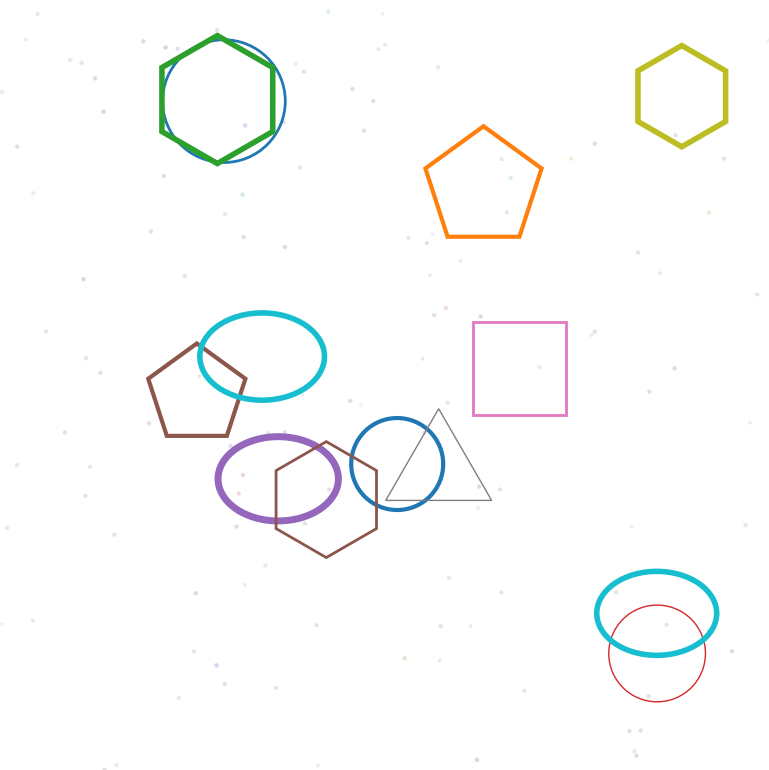[{"shape": "circle", "thickness": 1.5, "radius": 0.3, "center": [0.516, 0.397]}, {"shape": "circle", "thickness": 1, "radius": 0.4, "center": [0.291, 0.869]}, {"shape": "pentagon", "thickness": 1.5, "radius": 0.4, "center": [0.628, 0.757]}, {"shape": "hexagon", "thickness": 2, "radius": 0.42, "center": [0.282, 0.871]}, {"shape": "circle", "thickness": 0.5, "radius": 0.31, "center": [0.853, 0.151]}, {"shape": "oval", "thickness": 2.5, "radius": 0.39, "center": [0.361, 0.378]}, {"shape": "pentagon", "thickness": 1.5, "radius": 0.33, "center": [0.256, 0.488]}, {"shape": "hexagon", "thickness": 1, "radius": 0.38, "center": [0.424, 0.351]}, {"shape": "square", "thickness": 1, "radius": 0.3, "center": [0.675, 0.521]}, {"shape": "triangle", "thickness": 0.5, "radius": 0.4, "center": [0.57, 0.39]}, {"shape": "hexagon", "thickness": 2, "radius": 0.33, "center": [0.885, 0.875]}, {"shape": "oval", "thickness": 2, "radius": 0.39, "center": [0.853, 0.203]}, {"shape": "oval", "thickness": 2, "radius": 0.4, "center": [0.34, 0.537]}]